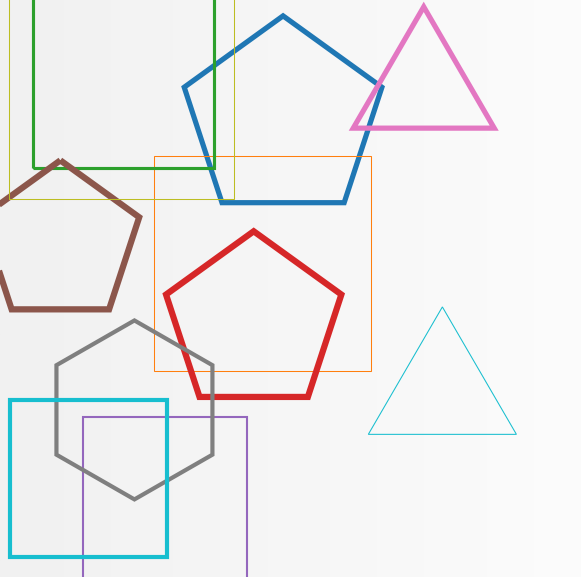[{"shape": "pentagon", "thickness": 2.5, "radius": 0.89, "center": [0.487, 0.793]}, {"shape": "square", "thickness": 0.5, "radius": 0.93, "center": [0.451, 0.543]}, {"shape": "square", "thickness": 1.5, "radius": 0.78, "center": [0.212, 0.864]}, {"shape": "pentagon", "thickness": 3, "radius": 0.79, "center": [0.436, 0.44]}, {"shape": "square", "thickness": 1, "radius": 0.7, "center": [0.283, 0.137]}, {"shape": "pentagon", "thickness": 3, "radius": 0.71, "center": [0.104, 0.579]}, {"shape": "triangle", "thickness": 2.5, "radius": 0.7, "center": [0.729, 0.847]}, {"shape": "hexagon", "thickness": 2, "radius": 0.77, "center": [0.231, 0.289]}, {"shape": "square", "thickness": 0.5, "radius": 0.97, "center": [0.209, 0.848]}, {"shape": "triangle", "thickness": 0.5, "radius": 0.74, "center": [0.761, 0.321]}, {"shape": "square", "thickness": 2, "radius": 0.68, "center": [0.152, 0.171]}]